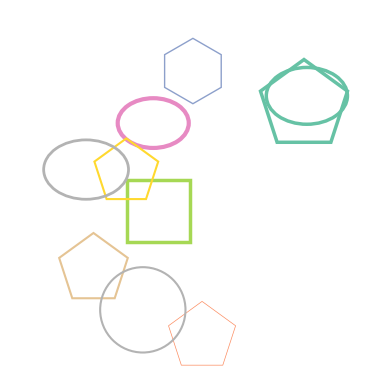[{"shape": "pentagon", "thickness": 2.5, "radius": 0.59, "center": [0.79, 0.727]}, {"shape": "oval", "thickness": 2.5, "radius": 0.53, "center": [0.797, 0.751]}, {"shape": "pentagon", "thickness": 0.5, "radius": 0.46, "center": [0.525, 0.126]}, {"shape": "hexagon", "thickness": 1, "radius": 0.42, "center": [0.501, 0.816]}, {"shape": "oval", "thickness": 3, "radius": 0.46, "center": [0.398, 0.68]}, {"shape": "square", "thickness": 2.5, "radius": 0.4, "center": [0.412, 0.451]}, {"shape": "pentagon", "thickness": 1.5, "radius": 0.44, "center": [0.328, 0.553]}, {"shape": "pentagon", "thickness": 1.5, "radius": 0.47, "center": [0.243, 0.301]}, {"shape": "oval", "thickness": 2, "radius": 0.55, "center": [0.224, 0.56]}, {"shape": "circle", "thickness": 1.5, "radius": 0.55, "center": [0.371, 0.195]}]